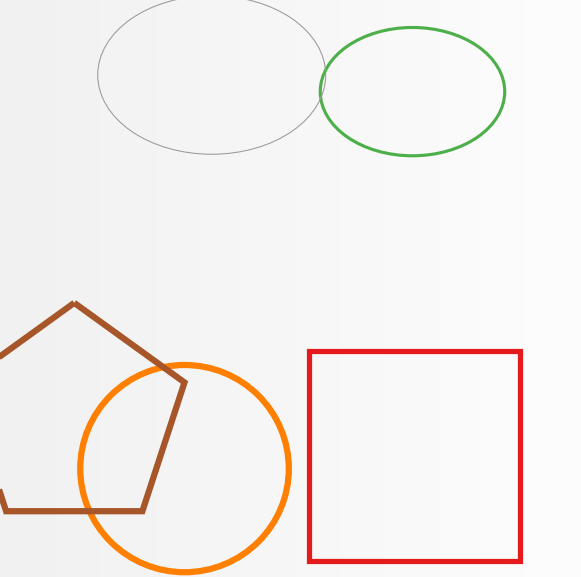[{"shape": "square", "thickness": 2.5, "radius": 0.91, "center": [0.712, 0.21]}, {"shape": "oval", "thickness": 1.5, "radius": 0.79, "center": [0.71, 0.84]}, {"shape": "circle", "thickness": 3, "radius": 0.9, "center": [0.317, 0.188]}, {"shape": "pentagon", "thickness": 3, "radius": 1.0, "center": [0.128, 0.275]}, {"shape": "oval", "thickness": 0.5, "radius": 0.98, "center": [0.364, 0.869]}]